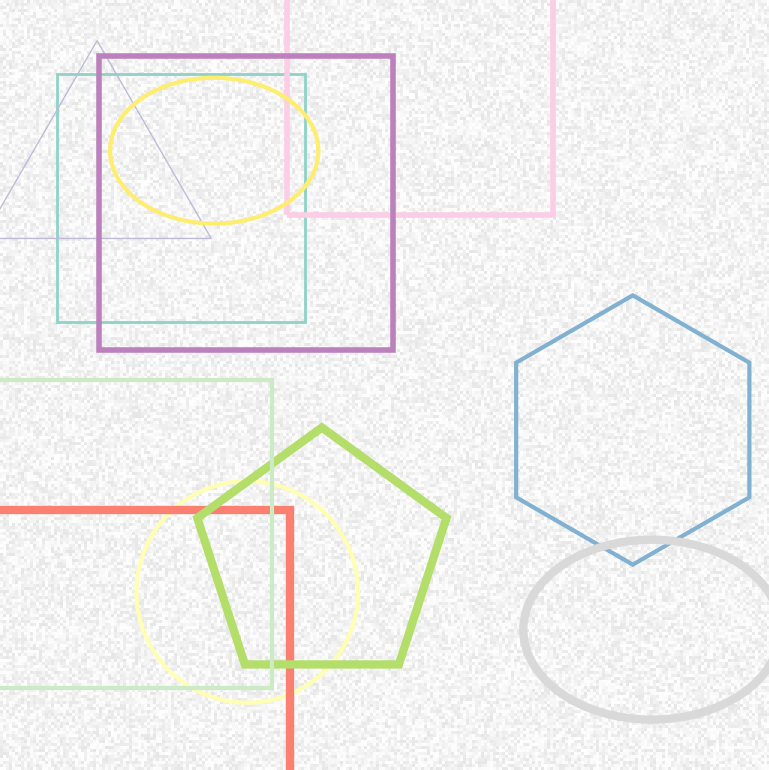[{"shape": "square", "thickness": 1, "radius": 0.81, "center": [0.235, 0.743]}, {"shape": "circle", "thickness": 1.5, "radius": 0.72, "center": [0.321, 0.231]}, {"shape": "triangle", "thickness": 0.5, "radius": 0.86, "center": [0.126, 0.776]}, {"shape": "square", "thickness": 3, "radius": 1.0, "center": [0.176, 0.137]}, {"shape": "hexagon", "thickness": 1.5, "radius": 0.87, "center": [0.822, 0.442]}, {"shape": "pentagon", "thickness": 3, "radius": 0.85, "center": [0.418, 0.275]}, {"shape": "square", "thickness": 2, "radius": 0.87, "center": [0.545, 0.894]}, {"shape": "oval", "thickness": 3, "radius": 0.83, "center": [0.847, 0.182]}, {"shape": "square", "thickness": 2, "radius": 0.95, "center": [0.32, 0.737]}, {"shape": "square", "thickness": 1.5, "radius": 1.0, "center": [0.153, 0.307]}, {"shape": "oval", "thickness": 1.5, "radius": 0.68, "center": [0.278, 0.804]}]